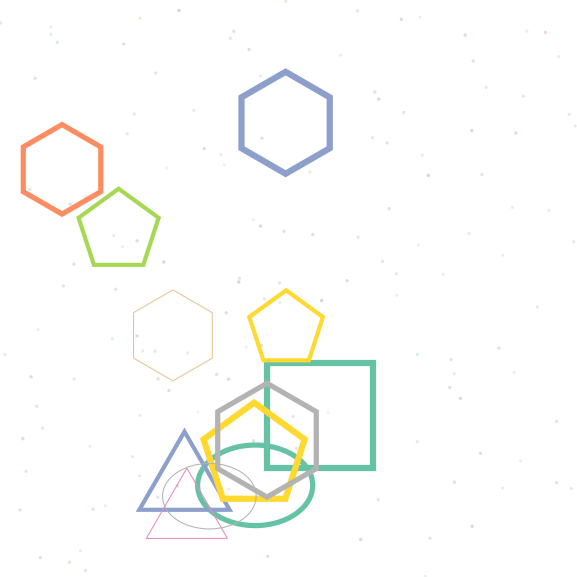[{"shape": "oval", "thickness": 2.5, "radius": 0.5, "center": [0.442, 0.159]}, {"shape": "square", "thickness": 3, "radius": 0.46, "center": [0.554, 0.279]}, {"shape": "hexagon", "thickness": 2.5, "radius": 0.39, "center": [0.107, 0.706]}, {"shape": "triangle", "thickness": 2, "radius": 0.45, "center": [0.319, 0.161]}, {"shape": "hexagon", "thickness": 3, "radius": 0.44, "center": [0.495, 0.787]}, {"shape": "triangle", "thickness": 0.5, "radius": 0.41, "center": [0.324, 0.107]}, {"shape": "pentagon", "thickness": 2, "radius": 0.36, "center": [0.205, 0.599]}, {"shape": "pentagon", "thickness": 2, "radius": 0.33, "center": [0.495, 0.429]}, {"shape": "pentagon", "thickness": 3, "radius": 0.46, "center": [0.44, 0.21]}, {"shape": "hexagon", "thickness": 0.5, "radius": 0.39, "center": [0.299, 0.418]}, {"shape": "hexagon", "thickness": 2.5, "radius": 0.49, "center": [0.462, 0.237]}, {"shape": "oval", "thickness": 0.5, "radius": 0.41, "center": [0.362, 0.14]}]